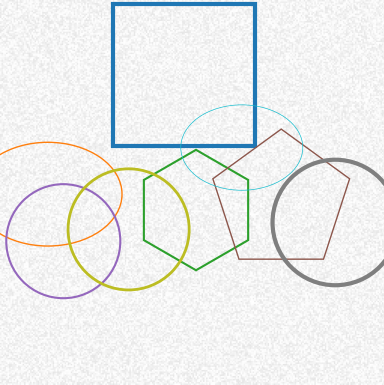[{"shape": "square", "thickness": 3, "radius": 0.92, "center": [0.477, 0.805]}, {"shape": "oval", "thickness": 1, "radius": 0.96, "center": [0.124, 0.496]}, {"shape": "hexagon", "thickness": 1.5, "radius": 0.78, "center": [0.509, 0.454]}, {"shape": "circle", "thickness": 1.5, "radius": 0.74, "center": [0.164, 0.374]}, {"shape": "pentagon", "thickness": 1, "radius": 0.93, "center": [0.73, 0.478]}, {"shape": "circle", "thickness": 3, "radius": 0.81, "center": [0.871, 0.422]}, {"shape": "circle", "thickness": 2, "radius": 0.79, "center": [0.334, 0.404]}, {"shape": "oval", "thickness": 0.5, "radius": 0.79, "center": [0.628, 0.617]}]